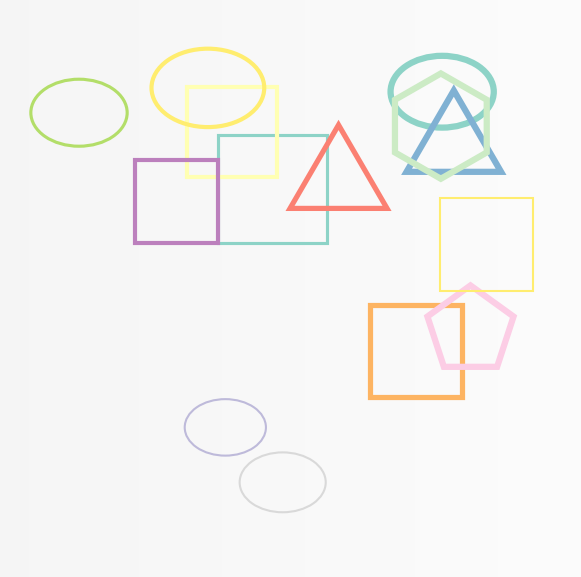[{"shape": "oval", "thickness": 3, "radius": 0.44, "center": [0.761, 0.84]}, {"shape": "square", "thickness": 1.5, "radius": 0.47, "center": [0.469, 0.672]}, {"shape": "square", "thickness": 2, "radius": 0.39, "center": [0.398, 0.771]}, {"shape": "oval", "thickness": 1, "radius": 0.35, "center": [0.388, 0.259]}, {"shape": "triangle", "thickness": 2.5, "radius": 0.48, "center": [0.582, 0.686]}, {"shape": "triangle", "thickness": 3, "radius": 0.47, "center": [0.781, 0.749]}, {"shape": "square", "thickness": 2.5, "radius": 0.4, "center": [0.716, 0.391]}, {"shape": "oval", "thickness": 1.5, "radius": 0.41, "center": [0.136, 0.804]}, {"shape": "pentagon", "thickness": 3, "radius": 0.39, "center": [0.809, 0.427]}, {"shape": "oval", "thickness": 1, "radius": 0.37, "center": [0.486, 0.164]}, {"shape": "square", "thickness": 2, "radius": 0.36, "center": [0.303, 0.65]}, {"shape": "hexagon", "thickness": 3, "radius": 0.46, "center": [0.758, 0.781]}, {"shape": "oval", "thickness": 2, "radius": 0.48, "center": [0.358, 0.847]}, {"shape": "square", "thickness": 1, "radius": 0.4, "center": [0.837, 0.575]}]